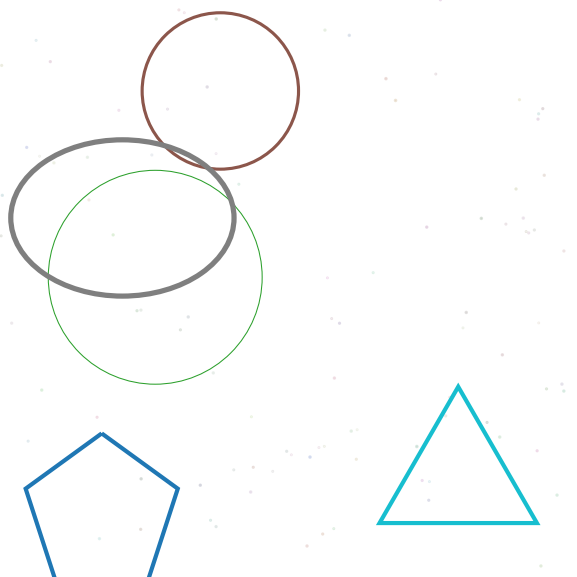[{"shape": "pentagon", "thickness": 2, "radius": 0.69, "center": [0.176, 0.11]}, {"shape": "circle", "thickness": 0.5, "radius": 0.93, "center": [0.269, 0.519]}, {"shape": "circle", "thickness": 1.5, "radius": 0.68, "center": [0.382, 0.842]}, {"shape": "oval", "thickness": 2.5, "radius": 0.97, "center": [0.212, 0.622]}, {"shape": "triangle", "thickness": 2, "radius": 0.79, "center": [0.793, 0.172]}]